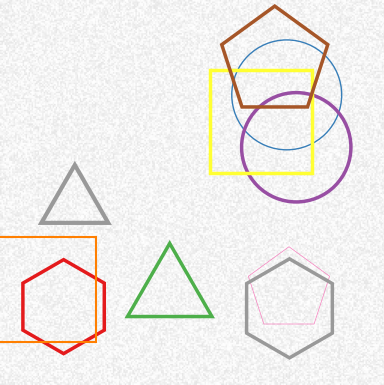[{"shape": "hexagon", "thickness": 2.5, "radius": 0.61, "center": [0.165, 0.204]}, {"shape": "circle", "thickness": 1, "radius": 0.71, "center": [0.745, 0.754]}, {"shape": "triangle", "thickness": 2.5, "radius": 0.63, "center": [0.441, 0.241]}, {"shape": "circle", "thickness": 2.5, "radius": 0.71, "center": [0.769, 0.617]}, {"shape": "square", "thickness": 1.5, "radius": 0.68, "center": [0.112, 0.248]}, {"shape": "square", "thickness": 2.5, "radius": 0.67, "center": [0.678, 0.684]}, {"shape": "pentagon", "thickness": 2.5, "radius": 0.72, "center": [0.714, 0.839]}, {"shape": "pentagon", "thickness": 0.5, "radius": 0.55, "center": [0.751, 0.248]}, {"shape": "triangle", "thickness": 3, "radius": 0.5, "center": [0.194, 0.471]}, {"shape": "hexagon", "thickness": 2.5, "radius": 0.64, "center": [0.752, 0.199]}]